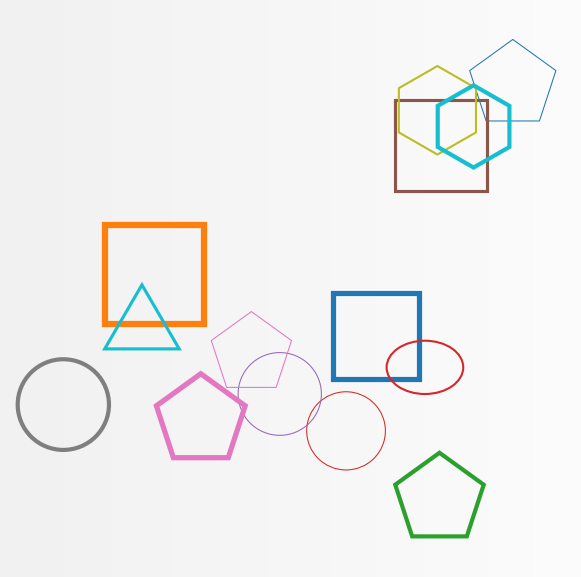[{"shape": "square", "thickness": 2.5, "radius": 0.37, "center": [0.646, 0.417]}, {"shape": "pentagon", "thickness": 0.5, "radius": 0.39, "center": [0.882, 0.853]}, {"shape": "square", "thickness": 3, "radius": 0.43, "center": [0.266, 0.524]}, {"shape": "pentagon", "thickness": 2, "radius": 0.4, "center": [0.756, 0.135]}, {"shape": "oval", "thickness": 1, "radius": 0.33, "center": [0.731, 0.363]}, {"shape": "circle", "thickness": 0.5, "radius": 0.34, "center": [0.595, 0.253]}, {"shape": "circle", "thickness": 0.5, "radius": 0.36, "center": [0.481, 0.317]}, {"shape": "square", "thickness": 1.5, "radius": 0.39, "center": [0.759, 0.747]}, {"shape": "pentagon", "thickness": 2.5, "radius": 0.4, "center": [0.345, 0.272]}, {"shape": "pentagon", "thickness": 0.5, "radius": 0.36, "center": [0.433, 0.387]}, {"shape": "circle", "thickness": 2, "radius": 0.39, "center": [0.109, 0.299]}, {"shape": "hexagon", "thickness": 1, "radius": 0.38, "center": [0.753, 0.808]}, {"shape": "hexagon", "thickness": 2, "radius": 0.36, "center": [0.815, 0.78]}, {"shape": "triangle", "thickness": 1.5, "radius": 0.37, "center": [0.244, 0.432]}]